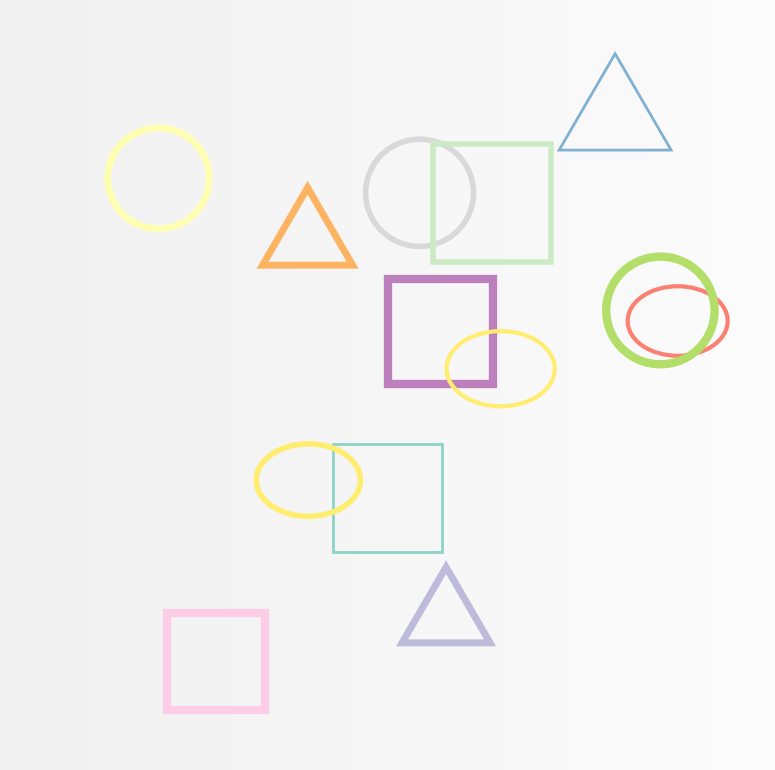[{"shape": "square", "thickness": 1, "radius": 0.35, "center": [0.5, 0.354]}, {"shape": "circle", "thickness": 2.5, "radius": 0.33, "center": [0.204, 0.768]}, {"shape": "triangle", "thickness": 2.5, "radius": 0.33, "center": [0.576, 0.198]}, {"shape": "oval", "thickness": 1.5, "radius": 0.32, "center": [0.874, 0.583]}, {"shape": "triangle", "thickness": 1, "radius": 0.42, "center": [0.794, 0.847]}, {"shape": "triangle", "thickness": 2.5, "radius": 0.34, "center": [0.397, 0.689]}, {"shape": "circle", "thickness": 3, "radius": 0.35, "center": [0.852, 0.597]}, {"shape": "square", "thickness": 3, "radius": 0.32, "center": [0.279, 0.141]}, {"shape": "circle", "thickness": 2, "radius": 0.35, "center": [0.541, 0.75]}, {"shape": "square", "thickness": 3, "radius": 0.34, "center": [0.569, 0.569]}, {"shape": "square", "thickness": 2, "radius": 0.38, "center": [0.635, 0.736]}, {"shape": "oval", "thickness": 2, "radius": 0.34, "center": [0.398, 0.376]}, {"shape": "oval", "thickness": 1.5, "radius": 0.35, "center": [0.646, 0.521]}]